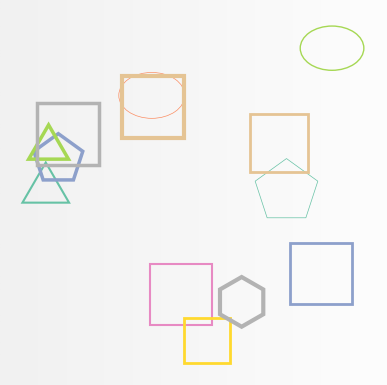[{"shape": "triangle", "thickness": 1.5, "radius": 0.35, "center": [0.118, 0.508]}, {"shape": "pentagon", "thickness": 0.5, "radius": 0.43, "center": [0.739, 0.503]}, {"shape": "oval", "thickness": 0.5, "radius": 0.43, "center": [0.392, 0.752]}, {"shape": "pentagon", "thickness": 2.5, "radius": 0.33, "center": [0.15, 0.586]}, {"shape": "square", "thickness": 2, "radius": 0.4, "center": [0.829, 0.29]}, {"shape": "square", "thickness": 1.5, "radius": 0.4, "center": [0.466, 0.235]}, {"shape": "oval", "thickness": 1, "radius": 0.41, "center": [0.857, 0.875]}, {"shape": "triangle", "thickness": 2.5, "radius": 0.3, "center": [0.125, 0.616]}, {"shape": "square", "thickness": 2, "radius": 0.29, "center": [0.535, 0.117]}, {"shape": "square", "thickness": 2, "radius": 0.37, "center": [0.721, 0.628]}, {"shape": "square", "thickness": 3, "radius": 0.4, "center": [0.394, 0.722]}, {"shape": "square", "thickness": 2.5, "radius": 0.4, "center": [0.176, 0.651]}, {"shape": "hexagon", "thickness": 3, "radius": 0.32, "center": [0.624, 0.216]}]